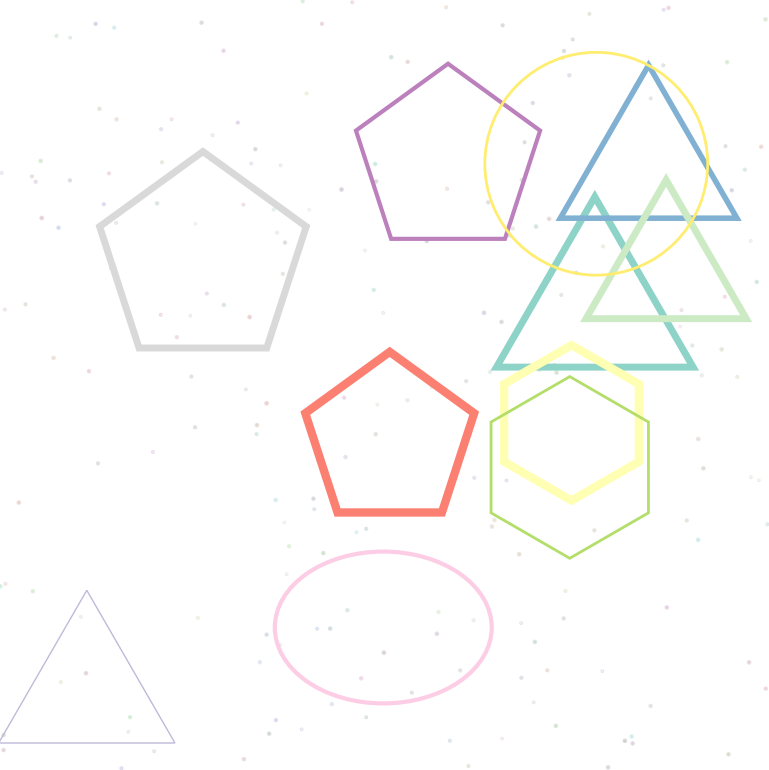[{"shape": "triangle", "thickness": 2.5, "radius": 0.74, "center": [0.772, 0.597]}, {"shape": "hexagon", "thickness": 3, "radius": 0.5, "center": [0.742, 0.451]}, {"shape": "triangle", "thickness": 0.5, "radius": 0.66, "center": [0.113, 0.101]}, {"shape": "pentagon", "thickness": 3, "radius": 0.58, "center": [0.506, 0.428]}, {"shape": "triangle", "thickness": 2, "radius": 0.66, "center": [0.842, 0.783]}, {"shape": "hexagon", "thickness": 1, "radius": 0.59, "center": [0.74, 0.393]}, {"shape": "oval", "thickness": 1.5, "radius": 0.7, "center": [0.498, 0.185]}, {"shape": "pentagon", "thickness": 2.5, "radius": 0.71, "center": [0.264, 0.662]}, {"shape": "pentagon", "thickness": 1.5, "radius": 0.63, "center": [0.582, 0.792]}, {"shape": "triangle", "thickness": 2.5, "radius": 0.6, "center": [0.865, 0.646]}, {"shape": "circle", "thickness": 1, "radius": 0.72, "center": [0.774, 0.787]}]